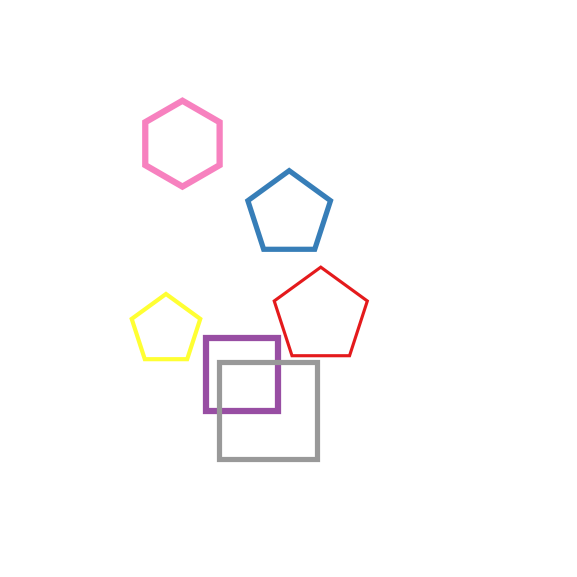[{"shape": "pentagon", "thickness": 1.5, "radius": 0.42, "center": [0.555, 0.452]}, {"shape": "pentagon", "thickness": 2.5, "radius": 0.38, "center": [0.501, 0.628]}, {"shape": "square", "thickness": 3, "radius": 0.31, "center": [0.419, 0.351]}, {"shape": "pentagon", "thickness": 2, "radius": 0.31, "center": [0.287, 0.428]}, {"shape": "hexagon", "thickness": 3, "radius": 0.37, "center": [0.316, 0.75]}, {"shape": "square", "thickness": 2.5, "radius": 0.42, "center": [0.464, 0.288]}]